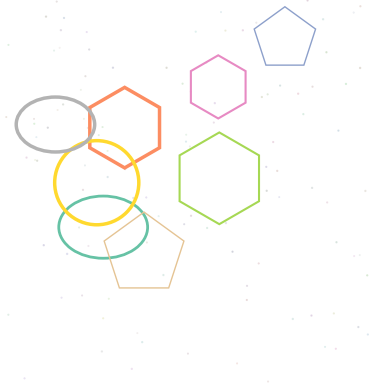[{"shape": "oval", "thickness": 2, "radius": 0.58, "center": [0.268, 0.41]}, {"shape": "hexagon", "thickness": 2.5, "radius": 0.52, "center": [0.324, 0.668]}, {"shape": "pentagon", "thickness": 1, "radius": 0.42, "center": [0.74, 0.899]}, {"shape": "hexagon", "thickness": 1.5, "radius": 0.41, "center": [0.567, 0.774]}, {"shape": "hexagon", "thickness": 1.5, "radius": 0.6, "center": [0.57, 0.537]}, {"shape": "circle", "thickness": 2.5, "radius": 0.55, "center": [0.251, 0.525]}, {"shape": "pentagon", "thickness": 1, "radius": 0.54, "center": [0.374, 0.34]}, {"shape": "oval", "thickness": 2.5, "radius": 0.51, "center": [0.144, 0.677]}]